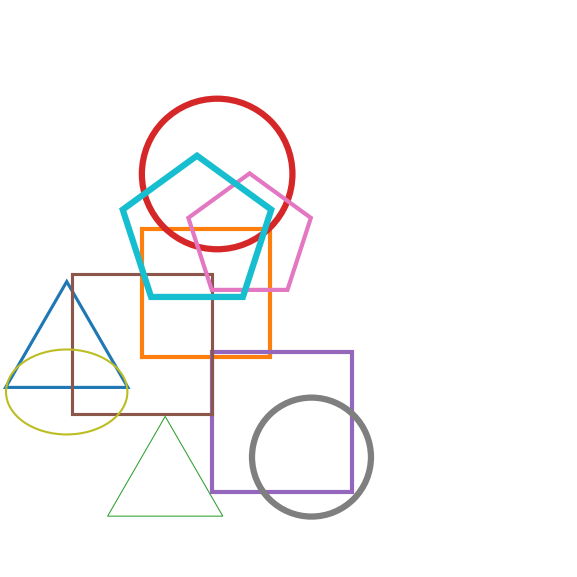[{"shape": "triangle", "thickness": 1.5, "radius": 0.61, "center": [0.116, 0.389]}, {"shape": "square", "thickness": 2, "radius": 0.55, "center": [0.356, 0.491]}, {"shape": "triangle", "thickness": 0.5, "radius": 0.58, "center": [0.286, 0.163]}, {"shape": "circle", "thickness": 3, "radius": 0.65, "center": [0.376, 0.698]}, {"shape": "square", "thickness": 2, "radius": 0.61, "center": [0.489, 0.269]}, {"shape": "square", "thickness": 1.5, "radius": 0.6, "center": [0.246, 0.403]}, {"shape": "pentagon", "thickness": 2, "radius": 0.56, "center": [0.432, 0.587]}, {"shape": "circle", "thickness": 3, "radius": 0.51, "center": [0.539, 0.208]}, {"shape": "oval", "thickness": 1, "radius": 0.53, "center": [0.116, 0.32]}, {"shape": "pentagon", "thickness": 3, "radius": 0.68, "center": [0.341, 0.594]}]